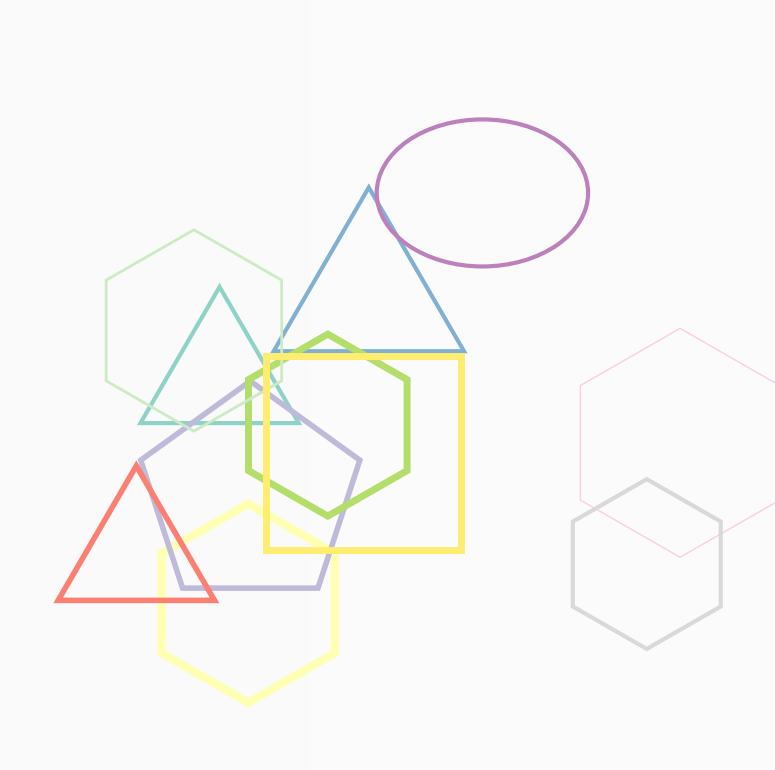[{"shape": "triangle", "thickness": 1.5, "radius": 0.59, "center": [0.283, 0.509]}, {"shape": "hexagon", "thickness": 3, "radius": 0.65, "center": [0.32, 0.217]}, {"shape": "pentagon", "thickness": 2, "radius": 0.74, "center": [0.323, 0.356]}, {"shape": "triangle", "thickness": 2, "radius": 0.58, "center": [0.176, 0.279]}, {"shape": "triangle", "thickness": 1.5, "radius": 0.71, "center": [0.476, 0.615]}, {"shape": "hexagon", "thickness": 2.5, "radius": 0.59, "center": [0.423, 0.448]}, {"shape": "hexagon", "thickness": 0.5, "radius": 0.74, "center": [0.878, 0.425]}, {"shape": "hexagon", "thickness": 1.5, "radius": 0.55, "center": [0.835, 0.267]}, {"shape": "oval", "thickness": 1.5, "radius": 0.68, "center": [0.622, 0.749]}, {"shape": "hexagon", "thickness": 1, "radius": 0.65, "center": [0.25, 0.571]}, {"shape": "square", "thickness": 2.5, "radius": 0.63, "center": [0.469, 0.412]}]